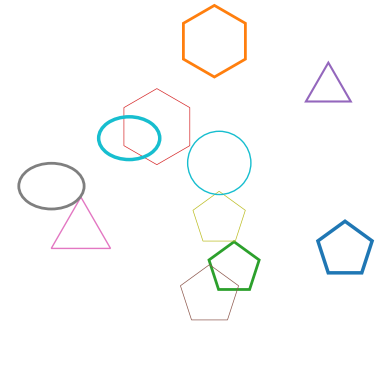[{"shape": "pentagon", "thickness": 2.5, "radius": 0.37, "center": [0.896, 0.351]}, {"shape": "hexagon", "thickness": 2, "radius": 0.46, "center": [0.557, 0.893]}, {"shape": "pentagon", "thickness": 2, "radius": 0.34, "center": [0.608, 0.304]}, {"shape": "hexagon", "thickness": 0.5, "radius": 0.49, "center": [0.407, 0.671]}, {"shape": "triangle", "thickness": 1.5, "radius": 0.34, "center": [0.853, 0.77]}, {"shape": "pentagon", "thickness": 0.5, "radius": 0.4, "center": [0.544, 0.233]}, {"shape": "triangle", "thickness": 1, "radius": 0.44, "center": [0.21, 0.399]}, {"shape": "oval", "thickness": 2, "radius": 0.42, "center": [0.134, 0.517]}, {"shape": "pentagon", "thickness": 0.5, "radius": 0.36, "center": [0.569, 0.432]}, {"shape": "circle", "thickness": 1, "radius": 0.41, "center": [0.57, 0.577]}, {"shape": "oval", "thickness": 2.5, "radius": 0.4, "center": [0.336, 0.641]}]